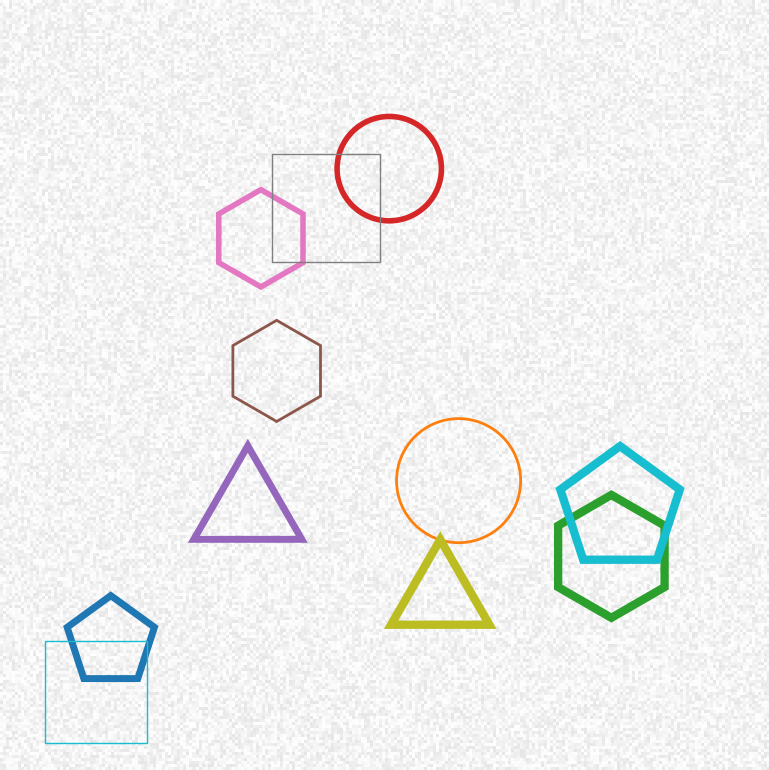[{"shape": "pentagon", "thickness": 2.5, "radius": 0.3, "center": [0.144, 0.167]}, {"shape": "circle", "thickness": 1, "radius": 0.4, "center": [0.596, 0.376]}, {"shape": "hexagon", "thickness": 3, "radius": 0.4, "center": [0.794, 0.277]}, {"shape": "circle", "thickness": 2, "radius": 0.34, "center": [0.506, 0.781]}, {"shape": "triangle", "thickness": 2.5, "radius": 0.4, "center": [0.322, 0.34]}, {"shape": "hexagon", "thickness": 1, "radius": 0.33, "center": [0.359, 0.518]}, {"shape": "hexagon", "thickness": 2, "radius": 0.32, "center": [0.339, 0.691]}, {"shape": "square", "thickness": 0.5, "radius": 0.35, "center": [0.423, 0.73]}, {"shape": "triangle", "thickness": 3, "radius": 0.37, "center": [0.572, 0.226]}, {"shape": "square", "thickness": 0.5, "radius": 0.33, "center": [0.125, 0.101]}, {"shape": "pentagon", "thickness": 3, "radius": 0.41, "center": [0.805, 0.339]}]